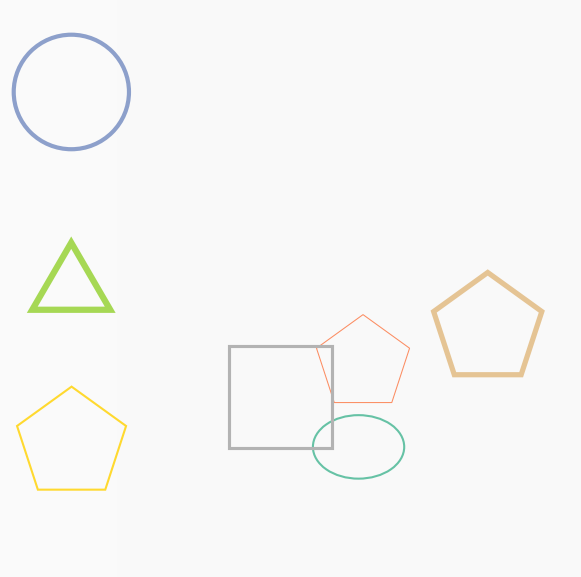[{"shape": "oval", "thickness": 1, "radius": 0.39, "center": [0.617, 0.225]}, {"shape": "pentagon", "thickness": 0.5, "radius": 0.42, "center": [0.625, 0.37]}, {"shape": "circle", "thickness": 2, "radius": 0.5, "center": [0.123, 0.84]}, {"shape": "triangle", "thickness": 3, "radius": 0.39, "center": [0.123, 0.501]}, {"shape": "pentagon", "thickness": 1, "radius": 0.49, "center": [0.123, 0.231]}, {"shape": "pentagon", "thickness": 2.5, "radius": 0.49, "center": [0.839, 0.429]}, {"shape": "square", "thickness": 1.5, "radius": 0.44, "center": [0.482, 0.312]}]